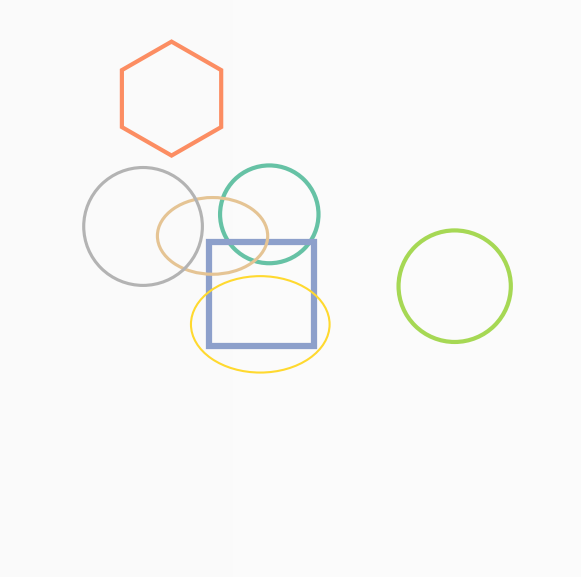[{"shape": "circle", "thickness": 2, "radius": 0.42, "center": [0.463, 0.628]}, {"shape": "hexagon", "thickness": 2, "radius": 0.49, "center": [0.295, 0.828]}, {"shape": "square", "thickness": 3, "radius": 0.45, "center": [0.449, 0.49]}, {"shape": "circle", "thickness": 2, "radius": 0.48, "center": [0.782, 0.504]}, {"shape": "oval", "thickness": 1, "radius": 0.6, "center": [0.448, 0.437]}, {"shape": "oval", "thickness": 1.5, "radius": 0.47, "center": [0.366, 0.591]}, {"shape": "circle", "thickness": 1.5, "radius": 0.51, "center": [0.246, 0.607]}]